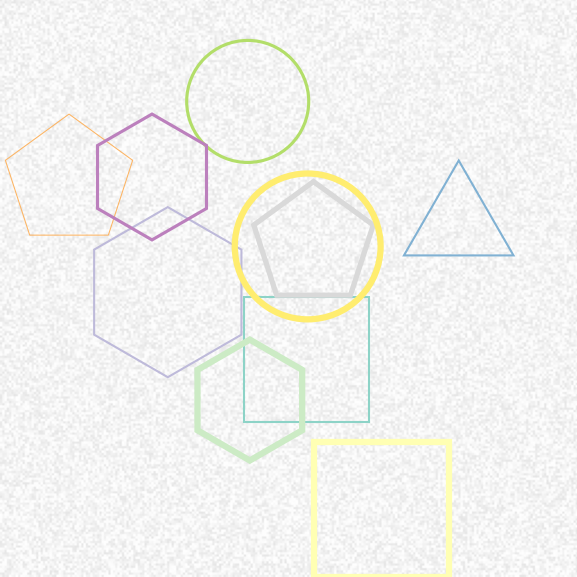[{"shape": "square", "thickness": 1, "radius": 0.54, "center": [0.531, 0.377]}, {"shape": "square", "thickness": 3, "radius": 0.58, "center": [0.66, 0.116]}, {"shape": "hexagon", "thickness": 1, "radius": 0.74, "center": [0.291, 0.493]}, {"shape": "triangle", "thickness": 1, "radius": 0.55, "center": [0.794, 0.612]}, {"shape": "pentagon", "thickness": 0.5, "radius": 0.58, "center": [0.12, 0.686]}, {"shape": "circle", "thickness": 1.5, "radius": 0.53, "center": [0.429, 0.824]}, {"shape": "pentagon", "thickness": 2.5, "radius": 0.54, "center": [0.543, 0.576]}, {"shape": "hexagon", "thickness": 1.5, "radius": 0.54, "center": [0.263, 0.693]}, {"shape": "hexagon", "thickness": 3, "radius": 0.52, "center": [0.433, 0.306]}, {"shape": "circle", "thickness": 3, "radius": 0.63, "center": [0.533, 0.572]}]